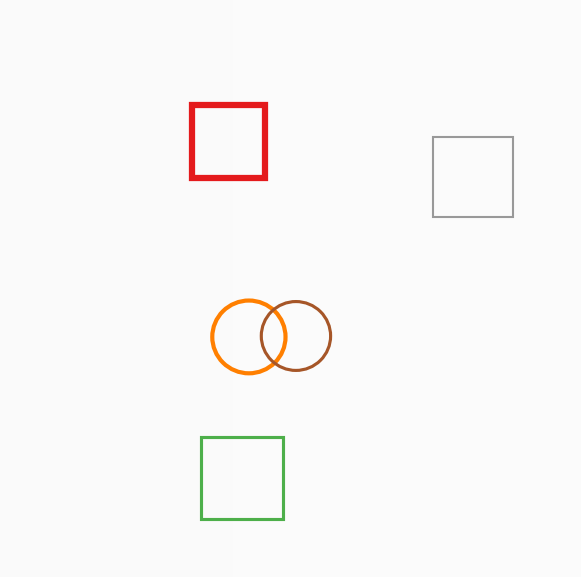[{"shape": "square", "thickness": 3, "radius": 0.32, "center": [0.393, 0.754]}, {"shape": "square", "thickness": 1.5, "radius": 0.35, "center": [0.416, 0.171]}, {"shape": "circle", "thickness": 2, "radius": 0.31, "center": [0.428, 0.416]}, {"shape": "circle", "thickness": 1.5, "radius": 0.3, "center": [0.509, 0.417]}, {"shape": "square", "thickness": 1, "radius": 0.35, "center": [0.813, 0.693]}]